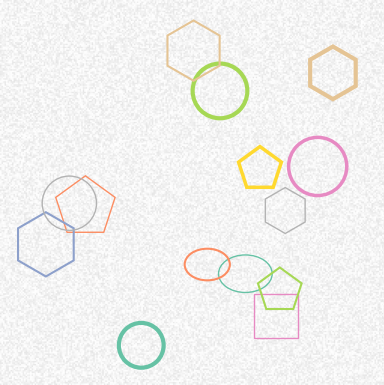[{"shape": "oval", "thickness": 1, "radius": 0.35, "center": [0.637, 0.289]}, {"shape": "circle", "thickness": 3, "radius": 0.29, "center": [0.367, 0.103]}, {"shape": "pentagon", "thickness": 1, "radius": 0.41, "center": [0.222, 0.462]}, {"shape": "oval", "thickness": 1.5, "radius": 0.29, "center": [0.538, 0.313]}, {"shape": "hexagon", "thickness": 1.5, "radius": 0.42, "center": [0.119, 0.365]}, {"shape": "square", "thickness": 1, "radius": 0.29, "center": [0.717, 0.18]}, {"shape": "circle", "thickness": 2.5, "radius": 0.38, "center": [0.825, 0.568]}, {"shape": "circle", "thickness": 3, "radius": 0.36, "center": [0.571, 0.764]}, {"shape": "pentagon", "thickness": 1.5, "radius": 0.3, "center": [0.727, 0.246]}, {"shape": "pentagon", "thickness": 2.5, "radius": 0.29, "center": [0.675, 0.561]}, {"shape": "hexagon", "thickness": 1.5, "radius": 0.39, "center": [0.503, 0.869]}, {"shape": "hexagon", "thickness": 3, "radius": 0.34, "center": [0.865, 0.811]}, {"shape": "hexagon", "thickness": 1, "radius": 0.3, "center": [0.741, 0.453]}, {"shape": "circle", "thickness": 1, "radius": 0.35, "center": [0.18, 0.472]}]